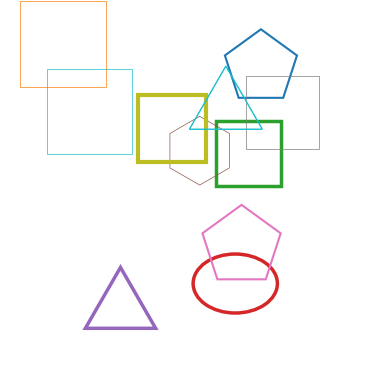[{"shape": "pentagon", "thickness": 1.5, "radius": 0.49, "center": [0.678, 0.826]}, {"shape": "square", "thickness": 0.5, "radius": 0.56, "center": [0.165, 0.885]}, {"shape": "square", "thickness": 2.5, "radius": 0.42, "center": [0.646, 0.601]}, {"shape": "oval", "thickness": 2.5, "radius": 0.55, "center": [0.611, 0.264]}, {"shape": "triangle", "thickness": 2.5, "radius": 0.53, "center": [0.313, 0.2]}, {"shape": "hexagon", "thickness": 0.5, "radius": 0.45, "center": [0.519, 0.609]}, {"shape": "pentagon", "thickness": 1.5, "radius": 0.53, "center": [0.627, 0.361]}, {"shape": "square", "thickness": 0.5, "radius": 0.47, "center": [0.733, 0.708]}, {"shape": "square", "thickness": 3, "radius": 0.44, "center": [0.447, 0.666]}, {"shape": "square", "thickness": 0.5, "radius": 0.55, "center": [0.233, 0.71]}, {"shape": "triangle", "thickness": 1, "radius": 0.55, "center": [0.587, 0.719]}]